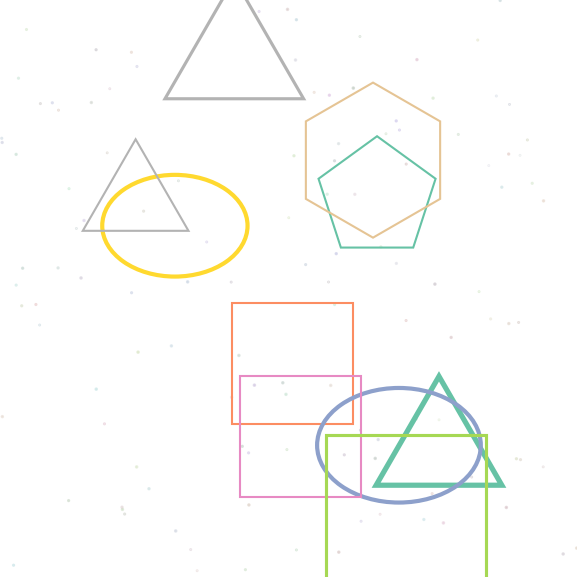[{"shape": "pentagon", "thickness": 1, "radius": 0.53, "center": [0.653, 0.657]}, {"shape": "triangle", "thickness": 2.5, "radius": 0.63, "center": [0.76, 0.222]}, {"shape": "square", "thickness": 1, "radius": 0.52, "center": [0.506, 0.369]}, {"shape": "oval", "thickness": 2, "radius": 0.71, "center": [0.691, 0.228]}, {"shape": "square", "thickness": 1, "radius": 0.52, "center": [0.52, 0.243]}, {"shape": "square", "thickness": 1.5, "radius": 0.7, "center": [0.703, 0.108]}, {"shape": "oval", "thickness": 2, "radius": 0.63, "center": [0.303, 0.608]}, {"shape": "hexagon", "thickness": 1, "radius": 0.67, "center": [0.646, 0.722]}, {"shape": "triangle", "thickness": 1, "radius": 0.53, "center": [0.235, 0.652]}, {"shape": "triangle", "thickness": 1.5, "radius": 0.69, "center": [0.406, 0.897]}]